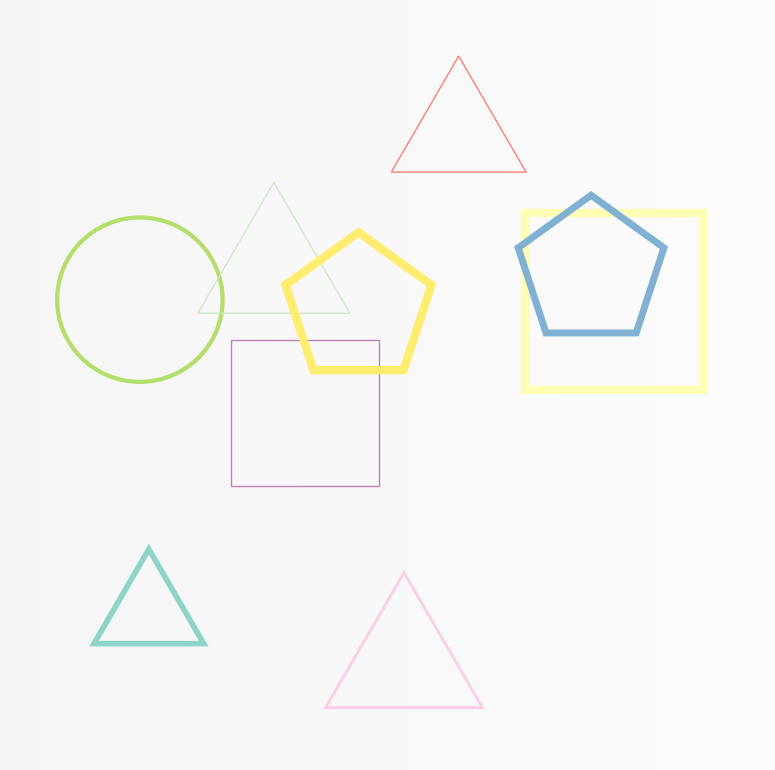[{"shape": "triangle", "thickness": 2, "radius": 0.41, "center": [0.192, 0.205]}, {"shape": "square", "thickness": 3, "radius": 0.57, "center": [0.792, 0.608]}, {"shape": "triangle", "thickness": 0.5, "radius": 0.5, "center": [0.592, 0.827]}, {"shape": "pentagon", "thickness": 2.5, "radius": 0.49, "center": [0.763, 0.648]}, {"shape": "circle", "thickness": 1.5, "radius": 0.53, "center": [0.18, 0.611]}, {"shape": "triangle", "thickness": 1, "radius": 0.58, "center": [0.521, 0.139]}, {"shape": "square", "thickness": 0.5, "radius": 0.48, "center": [0.393, 0.464]}, {"shape": "triangle", "thickness": 0.5, "radius": 0.57, "center": [0.353, 0.65]}, {"shape": "pentagon", "thickness": 3, "radius": 0.49, "center": [0.463, 0.599]}]